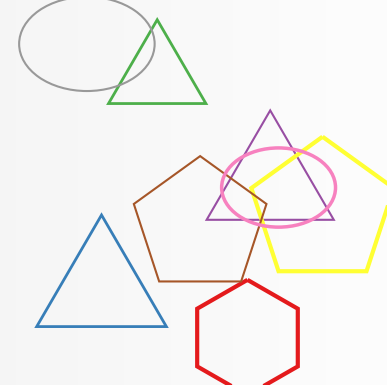[{"shape": "hexagon", "thickness": 3, "radius": 0.75, "center": [0.639, 0.123]}, {"shape": "triangle", "thickness": 2, "radius": 0.97, "center": [0.262, 0.248]}, {"shape": "triangle", "thickness": 2, "radius": 0.73, "center": [0.406, 0.804]}, {"shape": "triangle", "thickness": 1.5, "radius": 0.95, "center": [0.697, 0.524]}, {"shape": "pentagon", "thickness": 3, "radius": 0.97, "center": [0.832, 0.452]}, {"shape": "pentagon", "thickness": 1.5, "radius": 0.9, "center": [0.517, 0.415]}, {"shape": "oval", "thickness": 2.5, "radius": 0.73, "center": [0.719, 0.513]}, {"shape": "oval", "thickness": 1.5, "radius": 0.87, "center": [0.224, 0.886]}]